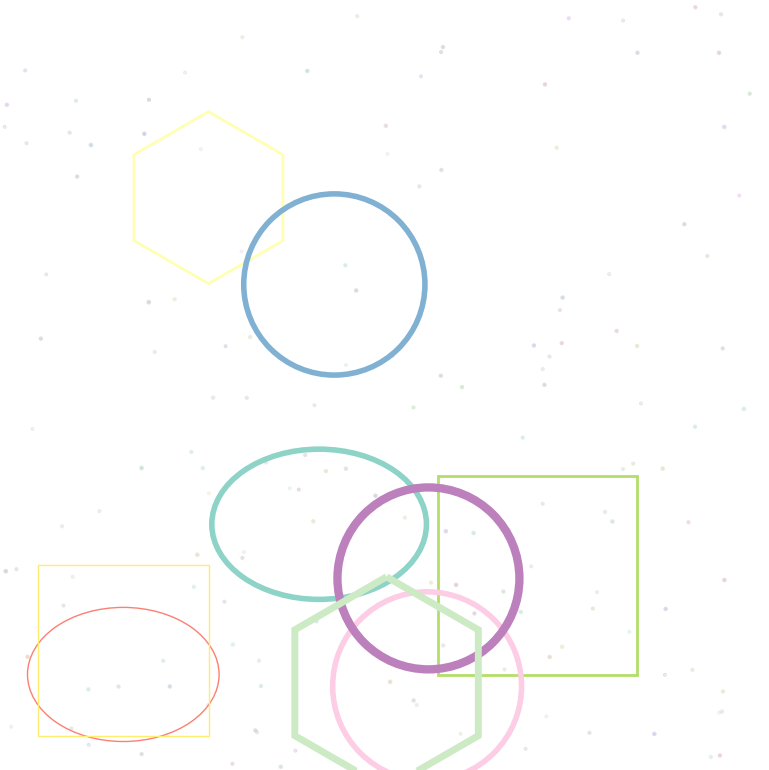[{"shape": "oval", "thickness": 2, "radius": 0.7, "center": [0.414, 0.319]}, {"shape": "hexagon", "thickness": 1, "radius": 0.56, "center": [0.271, 0.743]}, {"shape": "oval", "thickness": 0.5, "radius": 0.62, "center": [0.16, 0.124]}, {"shape": "circle", "thickness": 2, "radius": 0.59, "center": [0.434, 0.631]}, {"shape": "square", "thickness": 1, "radius": 0.65, "center": [0.698, 0.253]}, {"shape": "circle", "thickness": 2, "radius": 0.61, "center": [0.555, 0.109]}, {"shape": "circle", "thickness": 3, "radius": 0.59, "center": [0.556, 0.249]}, {"shape": "hexagon", "thickness": 2.5, "radius": 0.69, "center": [0.502, 0.113]}, {"shape": "square", "thickness": 0.5, "radius": 0.56, "center": [0.161, 0.155]}]